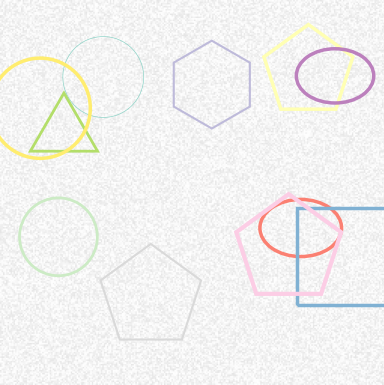[{"shape": "circle", "thickness": 0.5, "radius": 0.53, "center": [0.268, 0.8]}, {"shape": "pentagon", "thickness": 2.5, "radius": 0.61, "center": [0.801, 0.815]}, {"shape": "hexagon", "thickness": 1.5, "radius": 0.57, "center": [0.55, 0.78]}, {"shape": "oval", "thickness": 2.5, "radius": 0.53, "center": [0.781, 0.408]}, {"shape": "square", "thickness": 2.5, "radius": 0.63, "center": [0.898, 0.334]}, {"shape": "triangle", "thickness": 2, "radius": 0.5, "center": [0.166, 0.658]}, {"shape": "pentagon", "thickness": 3, "radius": 0.72, "center": [0.75, 0.353]}, {"shape": "pentagon", "thickness": 1.5, "radius": 0.69, "center": [0.392, 0.229]}, {"shape": "oval", "thickness": 2.5, "radius": 0.5, "center": [0.87, 0.803]}, {"shape": "circle", "thickness": 2, "radius": 0.51, "center": [0.152, 0.385]}, {"shape": "circle", "thickness": 2.5, "radius": 0.65, "center": [0.104, 0.719]}]